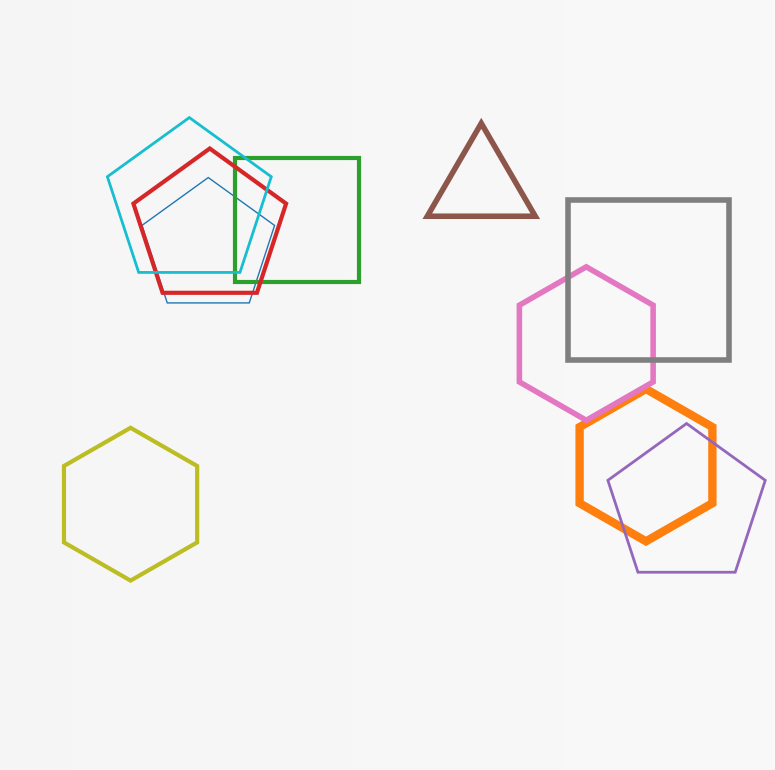[{"shape": "pentagon", "thickness": 0.5, "radius": 0.45, "center": [0.269, 0.679]}, {"shape": "hexagon", "thickness": 3, "radius": 0.49, "center": [0.834, 0.396]}, {"shape": "square", "thickness": 1.5, "radius": 0.4, "center": [0.384, 0.714]}, {"shape": "pentagon", "thickness": 1.5, "radius": 0.52, "center": [0.271, 0.704]}, {"shape": "pentagon", "thickness": 1, "radius": 0.53, "center": [0.886, 0.343]}, {"shape": "triangle", "thickness": 2, "radius": 0.4, "center": [0.621, 0.759]}, {"shape": "hexagon", "thickness": 2, "radius": 0.5, "center": [0.756, 0.554]}, {"shape": "square", "thickness": 2, "radius": 0.52, "center": [0.837, 0.636]}, {"shape": "hexagon", "thickness": 1.5, "radius": 0.5, "center": [0.168, 0.345]}, {"shape": "pentagon", "thickness": 1, "radius": 0.56, "center": [0.244, 0.736]}]